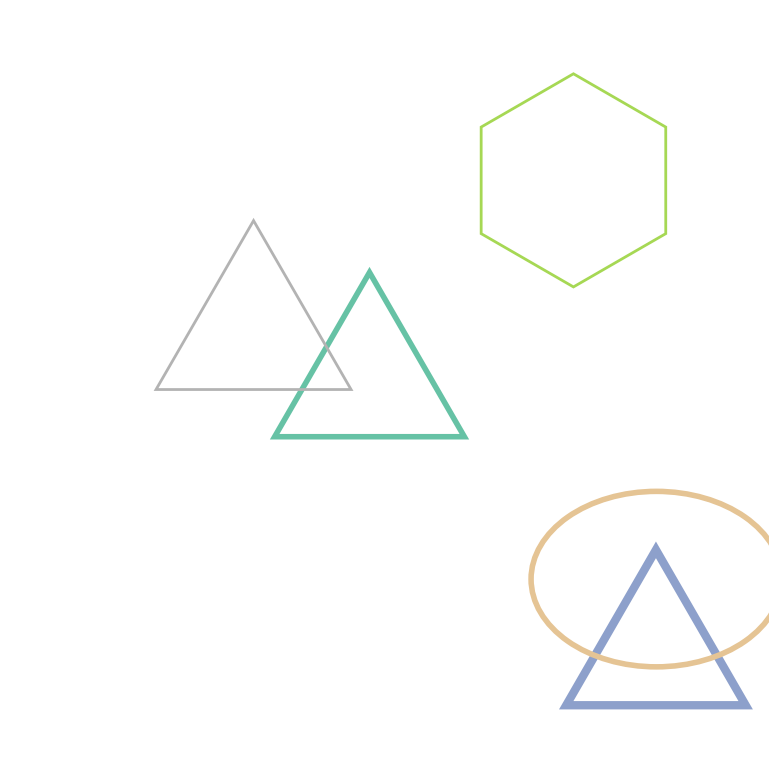[{"shape": "triangle", "thickness": 2, "radius": 0.71, "center": [0.48, 0.504]}, {"shape": "triangle", "thickness": 3, "radius": 0.67, "center": [0.852, 0.151]}, {"shape": "hexagon", "thickness": 1, "radius": 0.69, "center": [0.745, 0.766]}, {"shape": "oval", "thickness": 2, "radius": 0.81, "center": [0.852, 0.248]}, {"shape": "triangle", "thickness": 1, "radius": 0.73, "center": [0.329, 0.567]}]